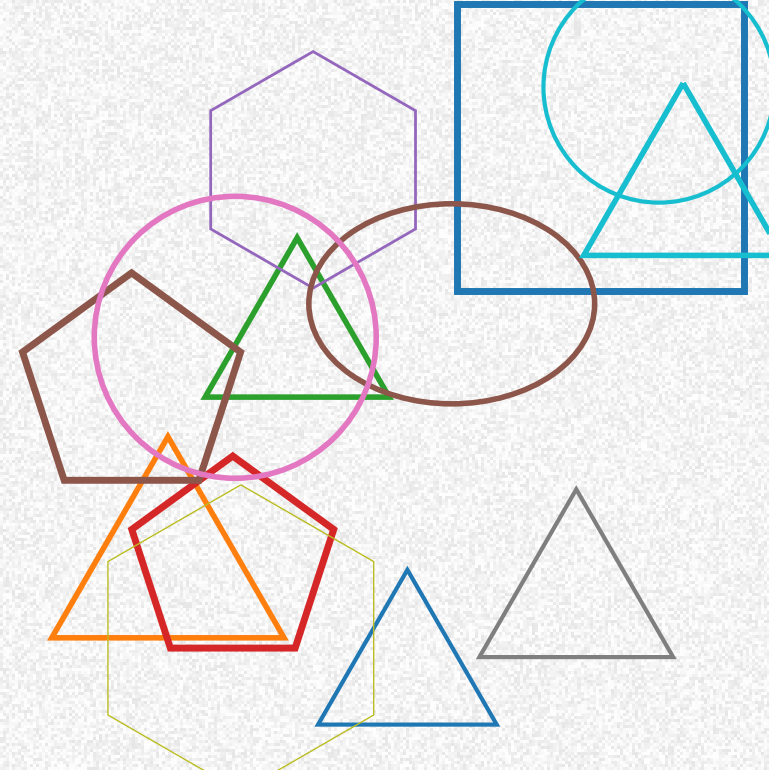[{"shape": "triangle", "thickness": 1.5, "radius": 0.67, "center": [0.529, 0.126]}, {"shape": "square", "thickness": 2.5, "radius": 0.93, "center": [0.78, 0.808]}, {"shape": "triangle", "thickness": 2, "radius": 0.87, "center": [0.218, 0.259]}, {"shape": "triangle", "thickness": 2, "radius": 0.69, "center": [0.386, 0.553]}, {"shape": "pentagon", "thickness": 2.5, "radius": 0.69, "center": [0.302, 0.27]}, {"shape": "hexagon", "thickness": 1, "radius": 0.77, "center": [0.407, 0.779]}, {"shape": "oval", "thickness": 2, "radius": 0.93, "center": [0.587, 0.605]}, {"shape": "pentagon", "thickness": 2.5, "radius": 0.74, "center": [0.171, 0.497]}, {"shape": "circle", "thickness": 2, "radius": 0.92, "center": [0.306, 0.562]}, {"shape": "triangle", "thickness": 1.5, "radius": 0.73, "center": [0.748, 0.219]}, {"shape": "hexagon", "thickness": 0.5, "radius": 1.0, "center": [0.313, 0.171]}, {"shape": "triangle", "thickness": 2, "radius": 0.75, "center": [0.887, 0.743]}, {"shape": "circle", "thickness": 1.5, "radius": 0.75, "center": [0.856, 0.887]}]